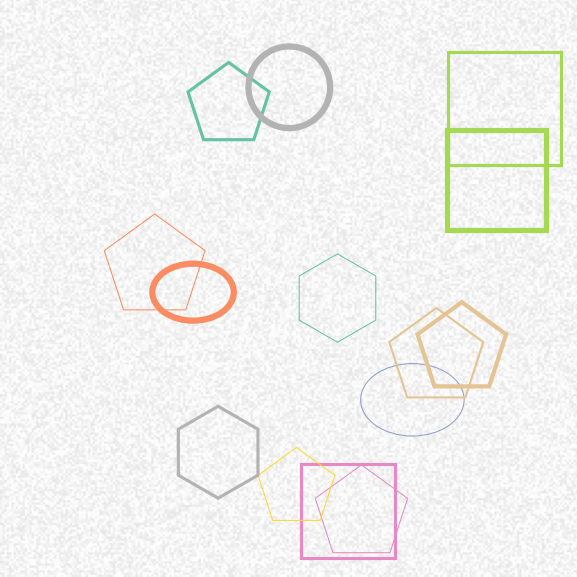[{"shape": "hexagon", "thickness": 0.5, "radius": 0.38, "center": [0.584, 0.483]}, {"shape": "pentagon", "thickness": 1.5, "radius": 0.37, "center": [0.396, 0.817]}, {"shape": "pentagon", "thickness": 0.5, "radius": 0.46, "center": [0.268, 0.537]}, {"shape": "oval", "thickness": 3, "radius": 0.35, "center": [0.334, 0.493]}, {"shape": "oval", "thickness": 0.5, "radius": 0.45, "center": [0.714, 0.307]}, {"shape": "pentagon", "thickness": 0.5, "radius": 0.42, "center": [0.626, 0.11]}, {"shape": "square", "thickness": 1.5, "radius": 0.41, "center": [0.603, 0.113]}, {"shape": "square", "thickness": 1.5, "radius": 0.49, "center": [0.873, 0.812]}, {"shape": "square", "thickness": 2.5, "radius": 0.43, "center": [0.86, 0.688]}, {"shape": "pentagon", "thickness": 0.5, "radius": 0.35, "center": [0.513, 0.154]}, {"shape": "pentagon", "thickness": 2, "radius": 0.4, "center": [0.8, 0.395]}, {"shape": "pentagon", "thickness": 1, "radius": 0.43, "center": [0.756, 0.38]}, {"shape": "circle", "thickness": 3, "radius": 0.35, "center": [0.501, 0.848]}, {"shape": "hexagon", "thickness": 1.5, "radius": 0.4, "center": [0.378, 0.216]}]